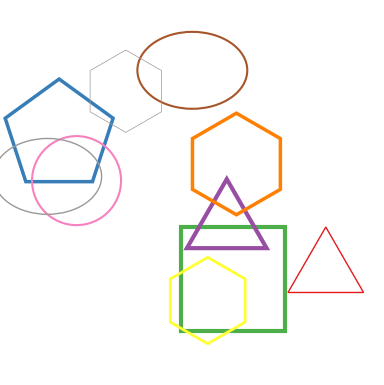[{"shape": "triangle", "thickness": 1, "radius": 0.57, "center": [0.846, 0.297]}, {"shape": "pentagon", "thickness": 2.5, "radius": 0.74, "center": [0.154, 0.647]}, {"shape": "square", "thickness": 3, "radius": 0.67, "center": [0.605, 0.275]}, {"shape": "triangle", "thickness": 3, "radius": 0.6, "center": [0.589, 0.415]}, {"shape": "hexagon", "thickness": 2.5, "radius": 0.66, "center": [0.614, 0.574]}, {"shape": "hexagon", "thickness": 2, "radius": 0.56, "center": [0.539, 0.219]}, {"shape": "oval", "thickness": 1.5, "radius": 0.71, "center": [0.5, 0.817]}, {"shape": "circle", "thickness": 1.5, "radius": 0.58, "center": [0.199, 0.531]}, {"shape": "oval", "thickness": 1, "radius": 0.7, "center": [0.123, 0.542]}, {"shape": "hexagon", "thickness": 0.5, "radius": 0.53, "center": [0.327, 0.763]}]